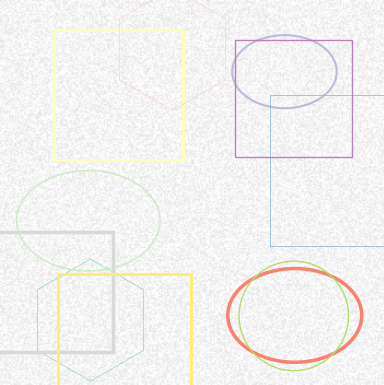[{"shape": "hexagon", "thickness": 0.5, "radius": 0.79, "center": [0.235, 0.169]}, {"shape": "square", "thickness": 2, "radius": 0.84, "center": [0.307, 0.753]}, {"shape": "oval", "thickness": 1.5, "radius": 0.68, "center": [0.739, 0.814]}, {"shape": "oval", "thickness": 2.5, "radius": 0.87, "center": [0.766, 0.181]}, {"shape": "square", "thickness": 0.5, "radius": 0.98, "center": [0.897, 0.557]}, {"shape": "circle", "thickness": 1, "radius": 0.71, "center": [0.763, 0.179]}, {"shape": "hexagon", "thickness": 0.5, "radius": 0.79, "center": [0.448, 0.872]}, {"shape": "square", "thickness": 2.5, "radius": 0.78, "center": [0.138, 0.241]}, {"shape": "square", "thickness": 1, "radius": 0.76, "center": [0.762, 0.744]}, {"shape": "oval", "thickness": 1, "radius": 0.93, "center": [0.229, 0.427]}, {"shape": "square", "thickness": 2, "radius": 0.86, "center": [0.323, 0.115]}]